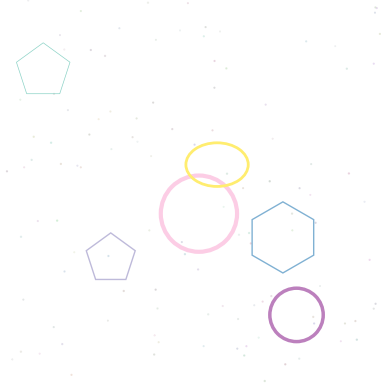[{"shape": "pentagon", "thickness": 0.5, "radius": 0.37, "center": [0.112, 0.816]}, {"shape": "pentagon", "thickness": 1, "radius": 0.33, "center": [0.288, 0.328]}, {"shape": "hexagon", "thickness": 1, "radius": 0.46, "center": [0.735, 0.383]}, {"shape": "circle", "thickness": 3, "radius": 0.5, "center": [0.517, 0.445]}, {"shape": "circle", "thickness": 2.5, "radius": 0.35, "center": [0.77, 0.182]}, {"shape": "oval", "thickness": 2, "radius": 0.4, "center": [0.564, 0.572]}]